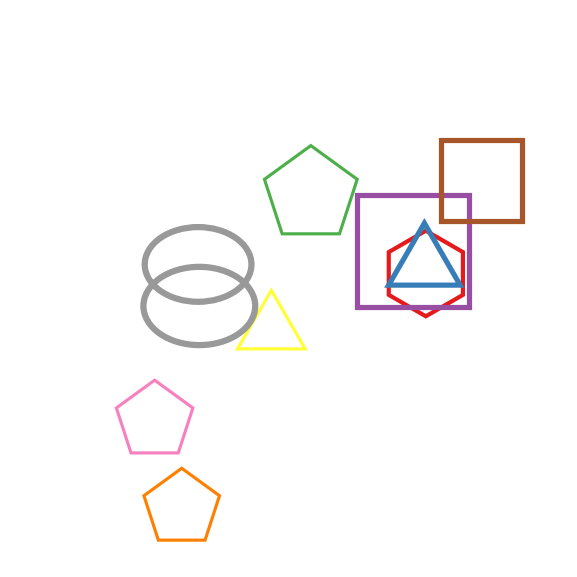[{"shape": "hexagon", "thickness": 2, "radius": 0.37, "center": [0.737, 0.526]}, {"shape": "triangle", "thickness": 2.5, "radius": 0.36, "center": [0.735, 0.541]}, {"shape": "pentagon", "thickness": 1.5, "radius": 0.42, "center": [0.538, 0.663]}, {"shape": "square", "thickness": 2.5, "radius": 0.49, "center": [0.716, 0.565]}, {"shape": "pentagon", "thickness": 1.5, "radius": 0.34, "center": [0.315, 0.119]}, {"shape": "triangle", "thickness": 1.5, "radius": 0.34, "center": [0.47, 0.429]}, {"shape": "square", "thickness": 2.5, "radius": 0.35, "center": [0.834, 0.687]}, {"shape": "pentagon", "thickness": 1.5, "radius": 0.35, "center": [0.268, 0.271]}, {"shape": "oval", "thickness": 3, "radius": 0.46, "center": [0.343, 0.541]}, {"shape": "oval", "thickness": 3, "radius": 0.48, "center": [0.345, 0.469]}]